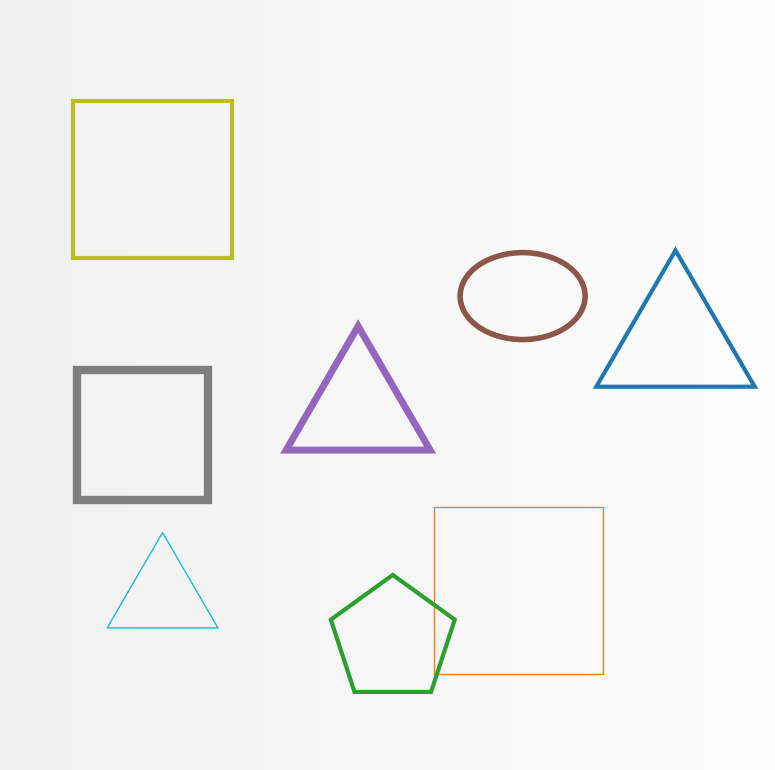[{"shape": "triangle", "thickness": 1.5, "radius": 0.59, "center": [0.872, 0.557]}, {"shape": "square", "thickness": 0.5, "radius": 0.54, "center": [0.669, 0.233]}, {"shape": "pentagon", "thickness": 1.5, "radius": 0.42, "center": [0.507, 0.169]}, {"shape": "triangle", "thickness": 2.5, "radius": 0.54, "center": [0.462, 0.469]}, {"shape": "oval", "thickness": 2, "radius": 0.4, "center": [0.674, 0.615]}, {"shape": "square", "thickness": 3, "radius": 0.42, "center": [0.183, 0.435]}, {"shape": "square", "thickness": 1.5, "radius": 0.51, "center": [0.197, 0.767]}, {"shape": "triangle", "thickness": 0.5, "radius": 0.41, "center": [0.21, 0.226]}]